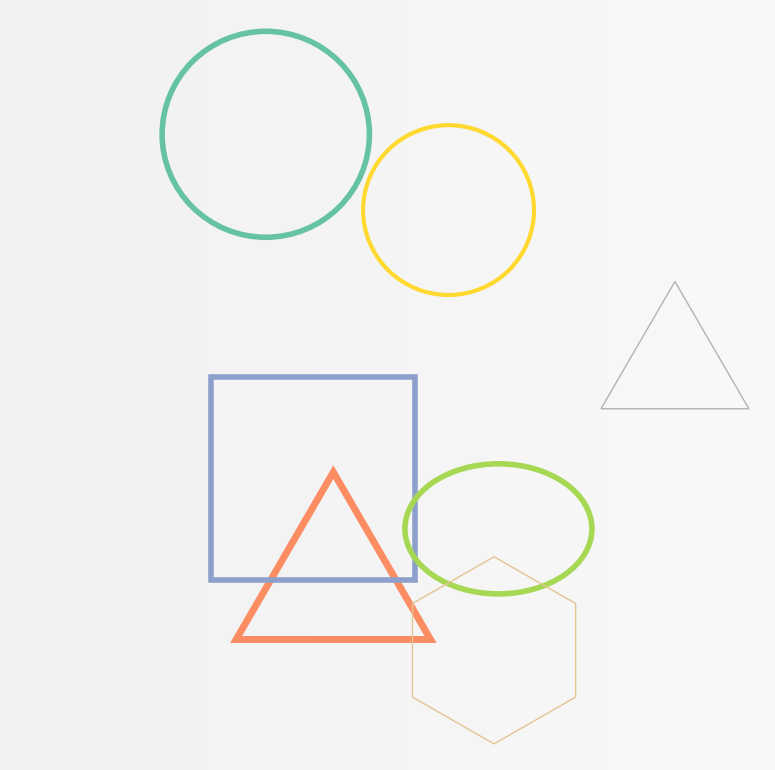[{"shape": "circle", "thickness": 2, "radius": 0.67, "center": [0.343, 0.826]}, {"shape": "triangle", "thickness": 2.5, "radius": 0.72, "center": [0.43, 0.242]}, {"shape": "square", "thickness": 2, "radius": 0.66, "center": [0.404, 0.379]}, {"shape": "oval", "thickness": 2, "radius": 0.6, "center": [0.643, 0.313]}, {"shape": "circle", "thickness": 1.5, "radius": 0.55, "center": [0.579, 0.727]}, {"shape": "hexagon", "thickness": 0.5, "radius": 0.61, "center": [0.637, 0.155]}, {"shape": "triangle", "thickness": 0.5, "radius": 0.55, "center": [0.871, 0.524]}]